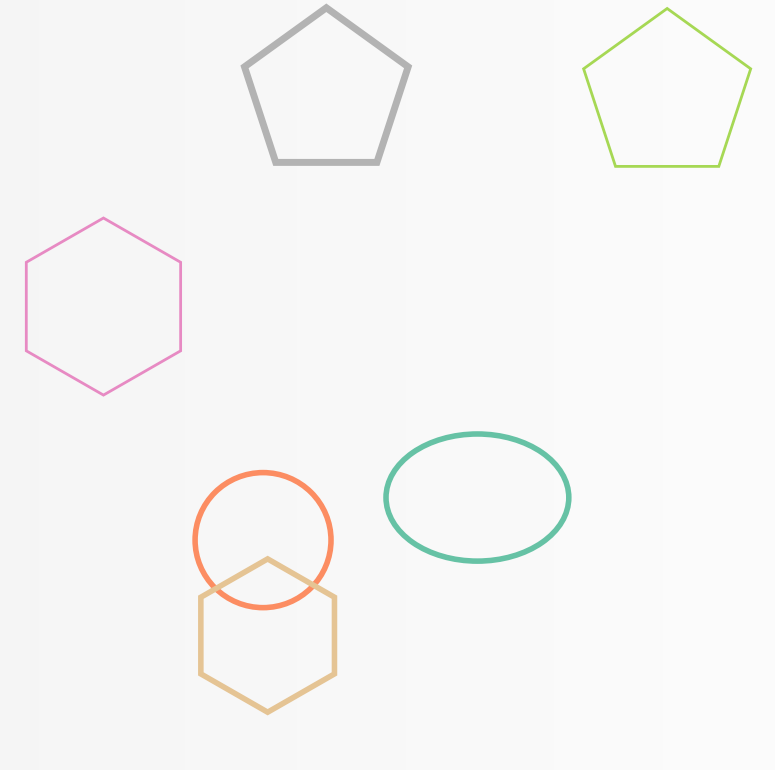[{"shape": "oval", "thickness": 2, "radius": 0.59, "center": [0.616, 0.354]}, {"shape": "circle", "thickness": 2, "radius": 0.44, "center": [0.339, 0.299]}, {"shape": "hexagon", "thickness": 1, "radius": 0.57, "center": [0.134, 0.602]}, {"shape": "pentagon", "thickness": 1, "radius": 0.57, "center": [0.861, 0.876]}, {"shape": "hexagon", "thickness": 2, "radius": 0.5, "center": [0.345, 0.175]}, {"shape": "pentagon", "thickness": 2.5, "radius": 0.56, "center": [0.421, 0.879]}]